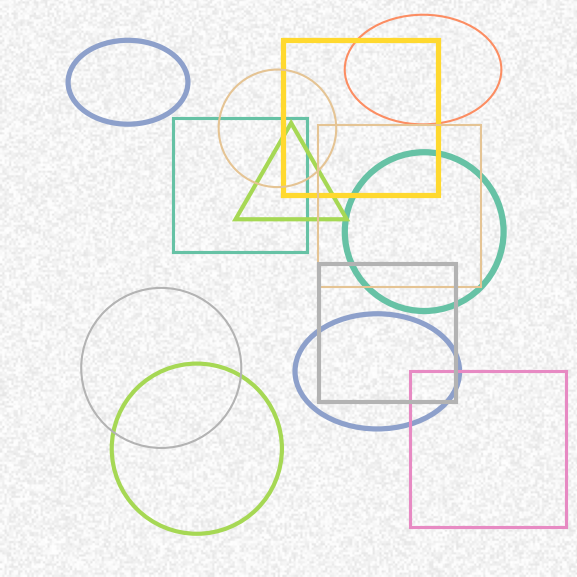[{"shape": "circle", "thickness": 3, "radius": 0.69, "center": [0.735, 0.598]}, {"shape": "square", "thickness": 1.5, "radius": 0.58, "center": [0.416, 0.678]}, {"shape": "oval", "thickness": 1, "radius": 0.68, "center": [0.733, 0.879]}, {"shape": "oval", "thickness": 2.5, "radius": 0.71, "center": [0.653, 0.356]}, {"shape": "oval", "thickness": 2.5, "radius": 0.52, "center": [0.222, 0.857]}, {"shape": "square", "thickness": 1.5, "radius": 0.67, "center": [0.845, 0.222]}, {"shape": "triangle", "thickness": 2, "radius": 0.56, "center": [0.504, 0.675]}, {"shape": "circle", "thickness": 2, "radius": 0.74, "center": [0.341, 0.222]}, {"shape": "square", "thickness": 2.5, "radius": 0.67, "center": [0.624, 0.796]}, {"shape": "square", "thickness": 1, "radius": 0.7, "center": [0.692, 0.642]}, {"shape": "circle", "thickness": 1, "radius": 0.51, "center": [0.48, 0.777]}, {"shape": "circle", "thickness": 1, "radius": 0.69, "center": [0.279, 0.362]}, {"shape": "square", "thickness": 2, "radius": 0.6, "center": [0.671, 0.422]}]